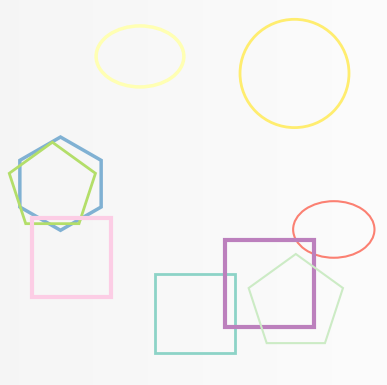[{"shape": "square", "thickness": 2, "radius": 0.51, "center": [0.503, 0.185]}, {"shape": "oval", "thickness": 2.5, "radius": 0.57, "center": [0.361, 0.853]}, {"shape": "oval", "thickness": 1.5, "radius": 0.52, "center": [0.861, 0.404]}, {"shape": "hexagon", "thickness": 2.5, "radius": 0.61, "center": [0.156, 0.523]}, {"shape": "pentagon", "thickness": 2, "radius": 0.58, "center": [0.135, 0.514]}, {"shape": "square", "thickness": 3, "radius": 0.51, "center": [0.185, 0.331]}, {"shape": "square", "thickness": 3, "radius": 0.57, "center": [0.696, 0.264]}, {"shape": "pentagon", "thickness": 1.5, "radius": 0.64, "center": [0.763, 0.212]}, {"shape": "circle", "thickness": 2, "radius": 0.7, "center": [0.76, 0.809]}]